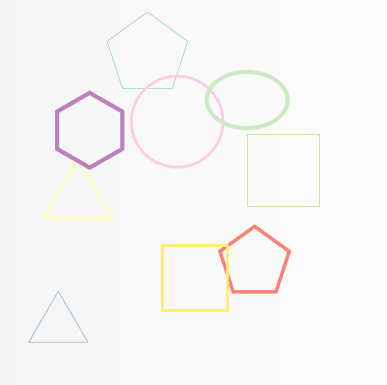[{"shape": "pentagon", "thickness": 0.5, "radius": 0.55, "center": [0.38, 0.859]}, {"shape": "triangle", "thickness": 1.5, "radius": 0.51, "center": [0.201, 0.485]}, {"shape": "pentagon", "thickness": 2.5, "radius": 0.47, "center": [0.657, 0.318]}, {"shape": "triangle", "thickness": 0.5, "radius": 0.44, "center": [0.151, 0.155]}, {"shape": "square", "thickness": 0.5, "radius": 0.46, "center": [0.73, 0.558]}, {"shape": "circle", "thickness": 2, "radius": 0.59, "center": [0.457, 0.684]}, {"shape": "hexagon", "thickness": 3, "radius": 0.49, "center": [0.232, 0.662]}, {"shape": "oval", "thickness": 3, "radius": 0.52, "center": [0.638, 0.74]}, {"shape": "square", "thickness": 2, "radius": 0.43, "center": [0.502, 0.279]}]